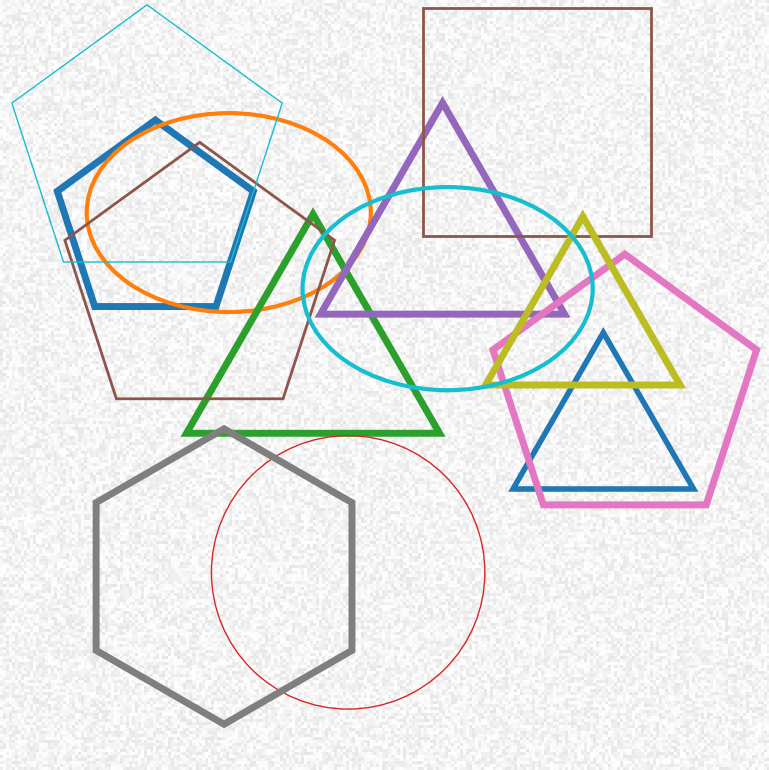[{"shape": "pentagon", "thickness": 2.5, "radius": 0.67, "center": [0.202, 0.71]}, {"shape": "triangle", "thickness": 2, "radius": 0.68, "center": [0.784, 0.433]}, {"shape": "oval", "thickness": 1.5, "radius": 0.92, "center": [0.297, 0.724]}, {"shape": "triangle", "thickness": 2.5, "radius": 0.95, "center": [0.407, 0.532]}, {"shape": "circle", "thickness": 0.5, "radius": 0.89, "center": [0.452, 0.257]}, {"shape": "triangle", "thickness": 2.5, "radius": 0.91, "center": [0.575, 0.684]}, {"shape": "square", "thickness": 1, "radius": 0.74, "center": [0.697, 0.841]}, {"shape": "pentagon", "thickness": 1, "radius": 0.92, "center": [0.259, 0.631]}, {"shape": "pentagon", "thickness": 2.5, "radius": 0.9, "center": [0.811, 0.49]}, {"shape": "hexagon", "thickness": 2.5, "radius": 0.96, "center": [0.291, 0.251]}, {"shape": "triangle", "thickness": 2.5, "radius": 0.73, "center": [0.757, 0.573]}, {"shape": "oval", "thickness": 1.5, "radius": 0.94, "center": [0.581, 0.625]}, {"shape": "pentagon", "thickness": 0.5, "radius": 0.92, "center": [0.191, 0.809]}]